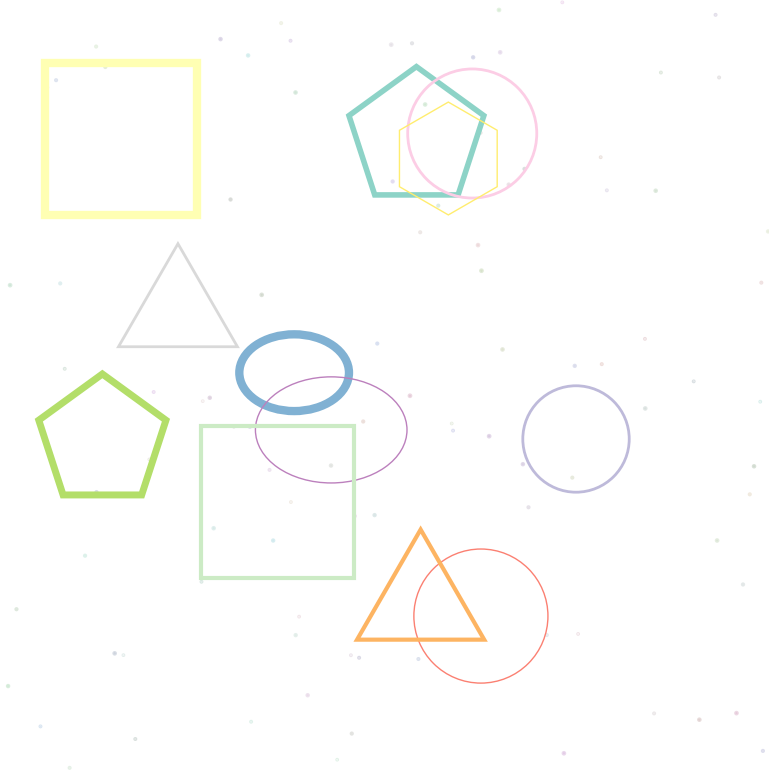[{"shape": "pentagon", "thickness": 2, "radius": 0.46, "center": [0.541, 0.821]}, {"shape": "square", "thickness": 3, "radius": 0.49, "center": [0.157, 0.82]}, {"shape": "circle", "thickness": 1, "radius": 0.35, "center": [0.748, 0.43]}, {"shape": "circle", "thickness": 0.5, "radius": 0.44, "center": [0.625, 0.2]}, {"shape": "oval", "thickness": 3, "radius": 0.36, "center": [0.382, 0.516]}, {"shape": "triangle", "thickness": 1.5, "radius": 0.48, "center": [0.546, 0.217]}, {"shape": "pentagon", "thickness": 2.5, "radius": 0.43, "center": [0.133, 0.427]}, {"shape": "circle", "thickness": 1, "radius": 0.42, "center": [0.613, 0.827]}, {"shape": "triangle", "thickness": 1, "radius": 0.45, "center": [0.231, 0.594]}, {"shape": "oval", "thickness": 0.5, "radius": 0.49, "center": [0.43, 0.442]}, {"shape": "square", "thickness": 1.5, "radius": 0.49, "center": [0.361, 0.348]}, {"shape": "hexagon", "thickness": 0.5, "radius": 0.37, "center": [0.582, 0.794]}]